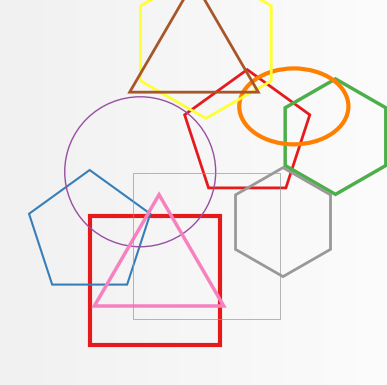[{"shape": "square", "thickness": 3, "radius": 0.83, "center": [0.4, 0.271]}, {"shape": "pentagon", "thickness": 2, "radius": 0.85, "center": [0.638, 0.649]}, {"shape": "pentagon", "thickness": 1.5, "radius": 0.82, "center": [0.231, 0.394]}, {"shape": "hexagon", "thickness": 2.5, "radius": 0.75, "center": [0.866, 0.645]}, {"shape": "circle", "thickness": 1, "radius": 0.97, "center": [0.362, 0.554]}, {"shape": "oval", "thickness": 3, "radius": 0.7, "center": [0.758, 0.724]}, {"shape": "hexagon", "thickness": 2, "radius": 0.97, "center": [0.531, 0.887]}, {"shape": "triangle", "thickness": 2, "radius": 0.96, "center": [0.501, 0.856]}, {"shape": "triangle", "thickness": 2.5, "radius": 0.96, "center": [0.41, 0.302]}, {"shape": "hexagon", "thickness": 2, "radius": 0.71, "center": [0.73, 0.423]}, {"shape": "square", "thickness": 0.5, "radius": 0.95, "center": [0.533, 0.361]}]